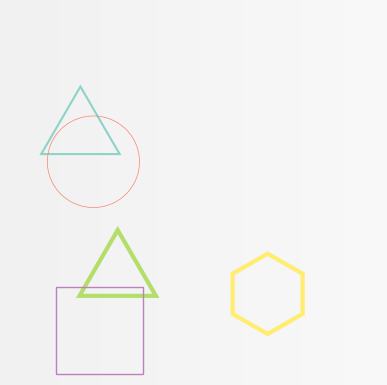[{"shape": "triangle", "thickness": 1.5, "radius": 0.58, "center": [0.208, 0.658]}, {"shape": "circle", "thickness": 0.5, "radius": 0.59, "center": [0.241, 0.58]}, {"shape": "triangle", "thickness": 3, "radius": 0.57, "center": [0.304, 0.289]}, {"shape": "square", "thickness": 1, "radius": 0.56, "center": [0.257, 0.141]}, {"shape": "hexagon", "thickness": 3, "radius": 0.52, "center": [0.691, 0.237]}]